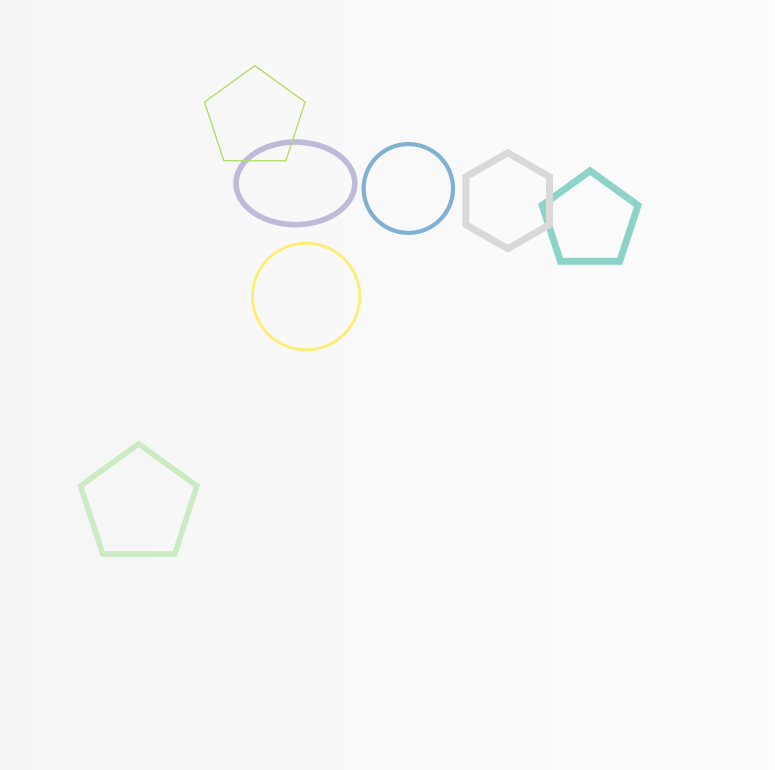[{"shape": "pentagon", "thickness": 2.5, "radius": 0.32, "center": [0.761, 0.713]}, {"shape": "oval", "thickness": 2, "radius": 0.38, "center": [0.381, 0.762]}, {"shape": "circle", "thickness": 1.5, "radius": 0.29, "center": [0.527, 0.755]}, {"shape": "pentagon", "thickness": 0.5, "radius": 0.34, "center": [0.329, 0.846]}, {"shape": "hexagon", "thickness": 2.5, "radius": 0.31, "center": [0.655, 0.739]}, {"shape": "pentagon", "thickness": 2, "radius": 0.4, "center": [0.179, 0.344]}, {"shape": "circle", "thickness": 1, "radius": 0.35, "center": [0.395, 0.615]}]